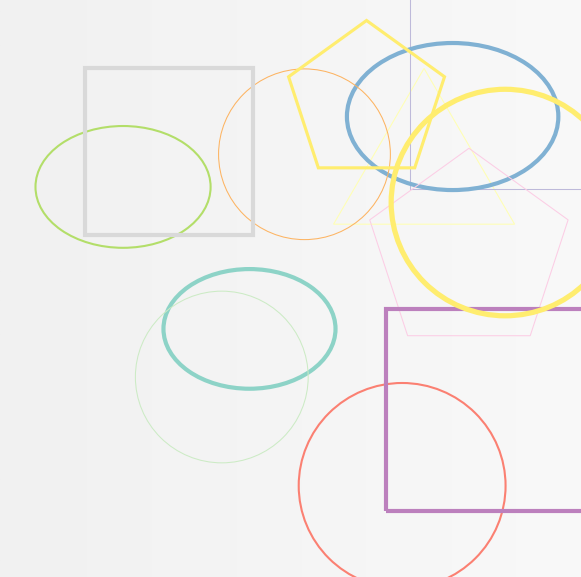[{"shape": "oval", "thickness": 2, "radius": 0.74, "center": [0.429, 0.43]}, {"shape": "triangle", "thickness": 0.5, "radius": 0.9, "center": [0.73, 0.701]}, {"shape": "square", "thickness": 0.5, "radius": 0.89, "center": [0.882, 0.849]}, {"shape": "circle", "thickness": 1, "radius": 0.89, "center": [0.692, 0.158]}, {"shape": "oval", "thickness": 2, "radius": 0.91, "center": [0.779, 0.797]}, {"shape": "circle", "thickness": 0.5, "radius": 0.74, "center": [0.524, 0.732]}, {"shape": "oval", "thickness": 1, "radius": 0.75, "center": [0.212, 0.675]}, {"shape": "pentagon", "thickness": 0.5, "radius": 0.9, "center": [0.807, 0.563]}, {"shape": "square", "thickness": 2, "radius": 0.72, "center": [0.291, 0.737]}, {"shape": "square", "thickness": 2, "radius": 0.87, "center": [0.839, 0.289]}, {"shape": "circle", "thickness": 0.5, "radius": 0.74, "center": [0.382, 0.346]}, {"shape": "pentagon", "thickness": 1.5, "radius": 0.71, "center": [0.631, 0.823]}, {"shape": "circle", "thickness": 2.5, "radius": 0.98, "center": [0.869, 0.648]}]